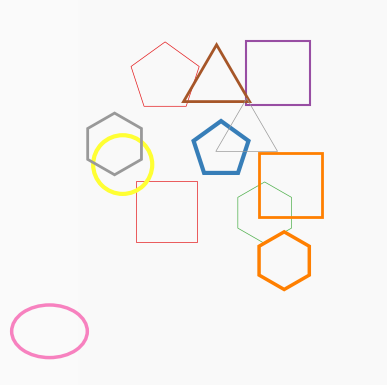[{"shape": "square", "thickness": 0.5, "radius": 0.4, "center": [0.43, 0.452]}, {"shape": "pentagon", "thickness": 0.5, "radius": 0.46, "center": [0.426, 0.799]}, {"shape": "pentagon", "thickness": 3, "radius": 0.37, "center": [0.57, 0.611]}, {"shape": "hexagon", "thickness": 0.5, "radius": 0.4, "center": [0.683, 0.447]}, {"shape": "square", "thickness": 1.5, "radius": 0.41, "center": [0.718, 0.811]}, {"shape": "square", "thickness": 2, "radius": 0.41, "center": [0.75, 0.52]}, {"shape": "hexagon", "thickness": 2.5, "radius": 0.37, "center": [0.733, 0.323]}, {"shape": "circle", "thickness": 3, "radius": 0.38, "center": [0.317, 0.573]}, {"shape": "triangle", "thickness": 2, "radius": 0.49, "center": [0.559, 0.785]}, {"shape": "oval", "thickness": 2.5, "radius": 0.49, "center": [0.128, 0.14]}, {"shape": "hexagon", "thickness": 2, "radius": 0.4, "center": [0.296, 0.626]}, {"shape": "triangle", "thickness": 0.5, "radius": 0.46, "center": [0.637, 0.653]}]